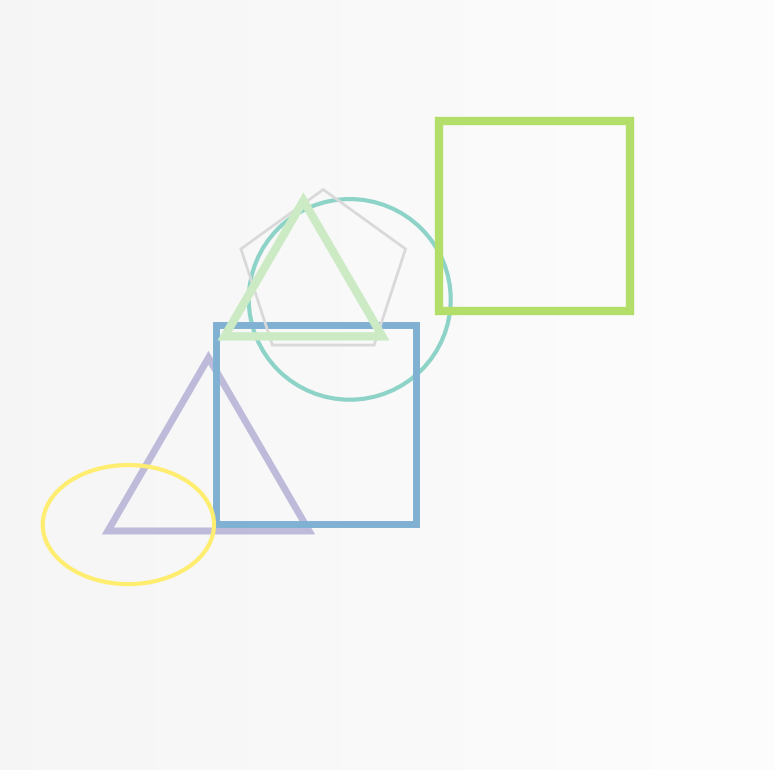[{"shape": "circle", "thickness": 1.5, "radius": 0.65, "center": [0.451, 0.611]}, {"shape": "triangle", "thickness": 2.5, "radius": 0.75, "center": [0.269, 0.385]}, {"shape": "square", "thickness": 2.5, "radius": 0.65, "center": [0.408, 0.448]}, {"shape": "square", "thickness": 3, "radius": 0.62, "center": [0.689, 0.719]}, {"shape": "pentagon", "thickness": 1, "radius": 0.56, "center": [0.417, 0.642]}, {"shape": "triangle", "thickness": 3, "radius": 0.59, "center": [0.392, 0.622]}, {"shape": "oval", "thickness": 1.5, "radius": 0.55, "center": [0.166, 0.319]}]